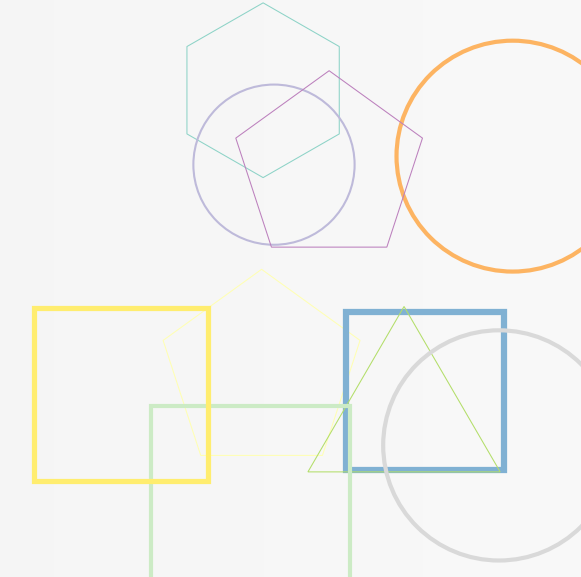[{"shape": "hexagon", "thickness": 0.5, "radius": 0.76, "center": [0.453, 0.843]}, {"shape": "pentagon", "thickness": 0.5, "radius": 0.89, "center": [0.45, 0.355]}, {"shape": "circle", "thickness": 1, "radius": 0.69, "center": [0.471, 0.714]}, {"shape": "square", "thickness": 3, "radius": 0.68, "center": [0.731, 0.322]}, {"shape": "circle", "thickness": 2, "radius": 1.0, "center": [0.882, 0.729]}, {"shape": "triangle", "thickness": 0.5, "radius": 0.95, "center": [0.695, 0.277]}, {"shape": "circle", "thickness": 2, "radius": 1.0, "center": [0.859, 0.228]}, {"shape": "pentagon", "thickness": 0.5, "radius": 0.84, "center": [0.566, 0.708]}, {"shape": "square", "thickness": 2, "radius": 0.86, "center": [0.431, 0.123]}, {"shape": "square", "thickness": 2.5, "radius": 0.75, "center": [0.209, 0.316]}]